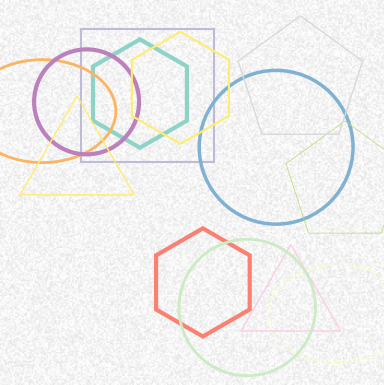[{"shape": "hexagon", "thickness": 3, "radius": 0.7, "center": [0.364, 0.757]}, {"shape": "oval", "thickness": 0.5, "radius": 0.9, "center": [0.876, 0.185]}, {"shape": "square", "thickness": 1.5, "radius": 0.87, "center": [0.383, 0.752]}, {"shape": "hexagon", "thickness": 3, "radius": 0.7, "center": [0.527, 0.266]}, {"shape": "circle", "thickness": 2.5, "radius": 1.0, "center": [0.717, 0.617]}, {"shape": "oval", "thickness": 2, "radius": 0.96, "center": [0.11, 0.711]}, {"shape": "pentagon", "thickness": 0.5, "radius": 0.81, "center": [0.896, 0.525]}, {"shape": "triangle", "thickness": 1, "radius": 0.75, "center": [0.755, 0.215]}, {"shape": "pentagon", "thickness": 1, "radius": 0.85, "center": [0.78, 0.789]}, {"shape": "circle", "thickness": 3, "radius": 0.68, "center": [0.225, 0.735]}, {"shape": "circle", "thickness": 2, "radius": 0.89, "center": [0.642, 0.201]}, {"shape": "hexagon", "thickness": 1.5, "radius": 0.73, "center": [0.469, 0.772]}, {"shape": "triangle", "thickness": 1, "radius": 0.86, "center": [0.2, 0.579]}]